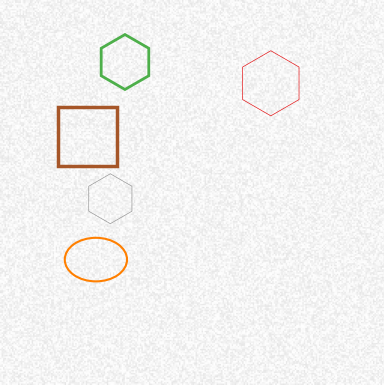[{"shape": "hexagon", "thickness": 0.5, "radius": 0.42, "center": [0.703, 0.784]}, {"shape": "hexagon", "thickness": 2, "radius": 0.36, "center": [0.325, 0.839]}, {"shape": "oval", "thickness": 1.5, "radius": 0.4, "center": [0.249, 0.326]}, {"shape": "square", "thickness": 2.5, "radius": 0.38, "center": [0.227, 0.644]}, {"shape": "hexagon", "thickness": 0.5, "radius": 0.32, "center": [0.287, 0.484]}]